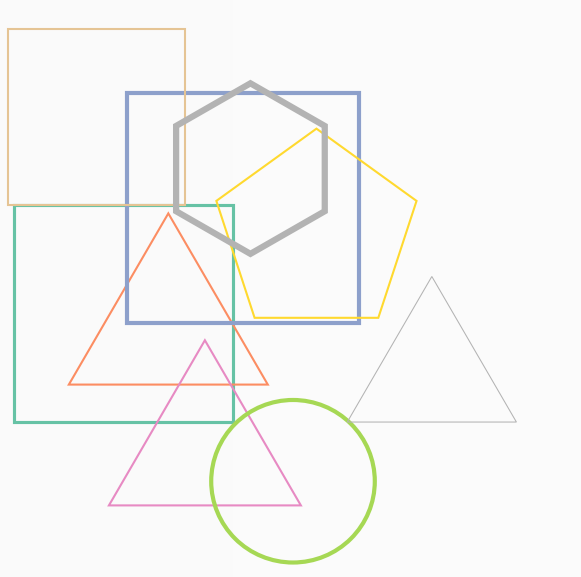[{"shape": "square", "thickness": 1.5, "radius": 0.94, "center": [0.213, 0.456]}, {"shape": "triangle", "thickness": 1, "radius": 0.99, "center": [0.29, 0.432]}, {"shape": "square", "thickness": 2, "radius": 1.0, "center": [0.419, 0.639]}, {"shape": "triangle", "thickness": 1, "radius": 0.95, "center": [0.353, 0.219]}, {"shape": "circle", "thickness": 2, "radius": 0.7, "center": [0.504, 0.166]}, {"shape": "pentagon", "thickness": 1, "radius": 0.91, "center": [0.544, 0.595]}, {"shape": "square", "thickness": 1, "radius": 0.76, "center": [0.166, 0.796]}, {"shape": "triangle", "thickness": 0.5, "radius": 0.84, "center": [0.743, 0.352]}, {"shape": "hexagon", "thickness": 3, "radius": 0.74, "center": [0.431, 0.707]}]